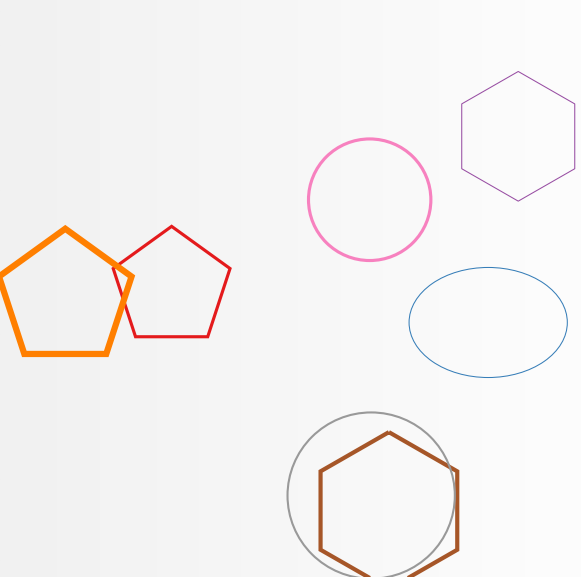[{"shape": "pentagon", "thickness": 1.5, "radius": 0.53, "center": [0.295, 0.501]}, {"shape": "oval", "thickness": 0.5, "radius": 0.68, "center": [0.84, 0.441]}, {"shape": "hexagon", "thickness": 0.5, "radius": 0.56, "center": [0.892, 0.763]}, {"shape": "pentagon", "thickness": 3, "radius": 0.6, "center": [0.112, 0.483]}, {"shape": "hexagon", "thickness": 2, "radius": 0.68, "center": [0.669, 0.115]}, {"shape": "circle", "thickness": 1.5, "radius": 0.53, "center": [0.636, 0.653]}, {"shape": "circle", "thickness": 1, "radius": 0.72, "center": [0.639, 0.141]}]